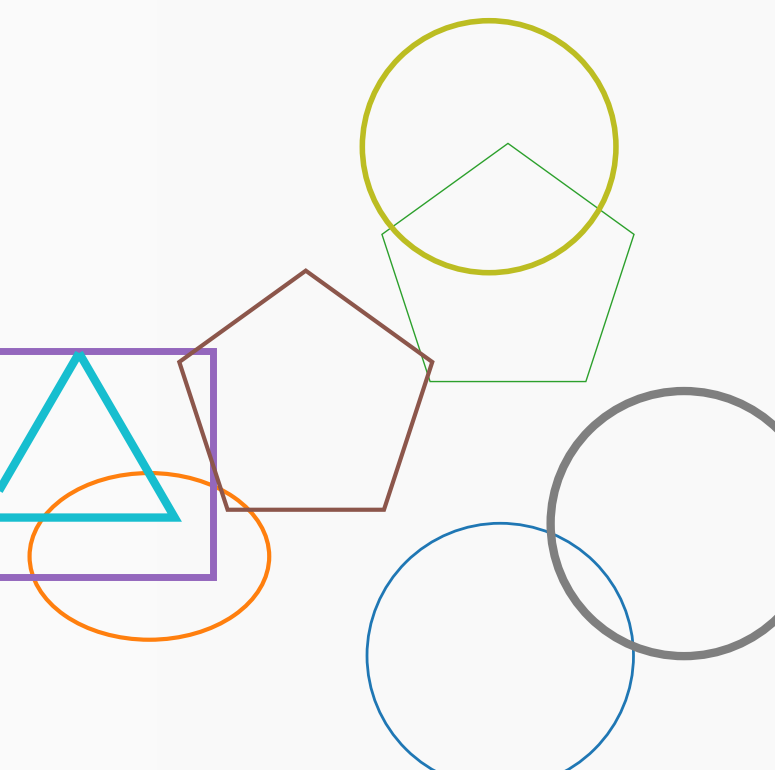[{"shape": "circle", "thickness": 1, "radius": 0.86, "center": [0.645, 0.148]}, {"shape": "oval", "thickness": 1.5, "radius": 0.77, "center": [0.193, 0.277]}, {"shape": "pentagon", "thickness": 0.5, "radius": 0.85, "center": [0.655, 0.643]}, {"shape": "square", "thickness": 2.5, "radius": 0.73, "center": [0.127, 0.397]}, {"shape": "pentagon", "thickness": 1.5, "radius": 0.86, "center": [0.395, 0.477]}, {"shape": "circle", "thickness": 3, "radius": 0.86, "center": [0.883, 0.32]}, {"shape": "circle", "thickness": 2, "radius": 0.82, "center": [0.631, 0.809]}, {"shape": "triangle", "thickness": 3, "radius": 0.71, "center": [0.102, 0.399]}]